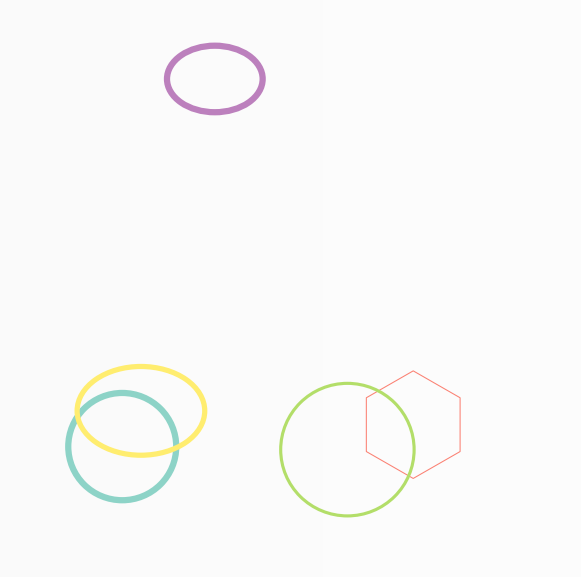[{"shape": "circle", "thickness": 3, "radius": 0.46, "center": [0.21, 0.226]}, {"shape": "hexagon", "thickness": 0.5, "radius": 0.47, "center": [0.711, 0.264]}, {"shape": "circle", "thickness": 1.5, "radius": 0.57, "center": [0.598, 0.221]}, {"shape": "oval", "thickness": 3, "radius": 0.41, "center": [0.37, 0.862]}, {"shape": "oval", "thickness": 2.5, "radius": 0.55, "center": [0.242, 0.288]}]